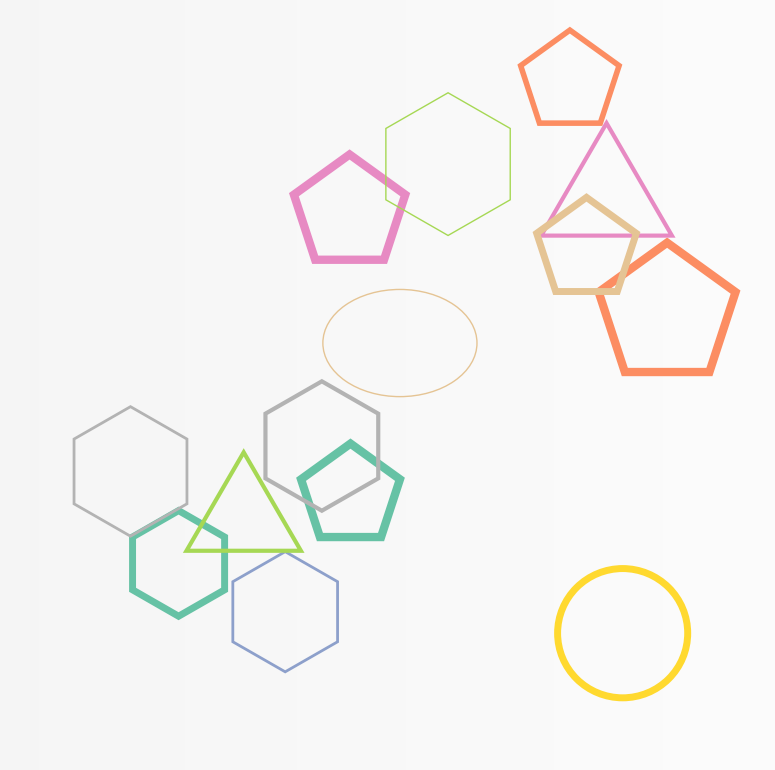[{"shape": "pentagon", "thickness": 3, "radius": 0.34, "center": [0.452, 0.357]}, {"shape": "hexagon", "thickness": 2.5, "radius": 0.34, "center": [0.23, 0.268]}, {"shape": "pentagon", "thickness": 2, "radius": 0.33, "center": [0.735, 0.894]}, {"shape": "pentagon", "thickness": 3, "radius": 0.46, "center": [0.861, 0.592]}, {"shape": "hexagon", "thickness": 1, "radius": 0.39, "center": [0.368, 0.206]}, {"shape": "pentagon", "thickness": 3, "radius": 0.38, "center": [0.451, 0.724]}, {"shape": "triangle", "thickness": 1.5, "radius": 0.49, "center": [0.783, 0.743]}, {"shape": "triangle", "thickness": 1.5, "radius": 0.43, "center": [0.314, 0.327]}, {"shape": "hexagon", "thickness": 0.5, "radius": 0.46, "center": [0.578, 0.787]}, {"shape": "circle", "thickness": 2.5, "radius": 0.42, "center": [0.803, 0.178]}, {"shape": "oval", "thickness": 0.5, "radius": 0.5, "center": [0.516, 0.554]}, {"shape": "pentagon", "thickness": 2.5, "radius": 0.34, "center": [0.757, 0.676]}, {"shape": "hexagon", "thickness": 1, "radius": 0.42, "center": [0.168, 0.388]}, {"shape": "hexagon", "thickness": 1.5, "radius": 0.42, "center": [0.415, 0.421]}]